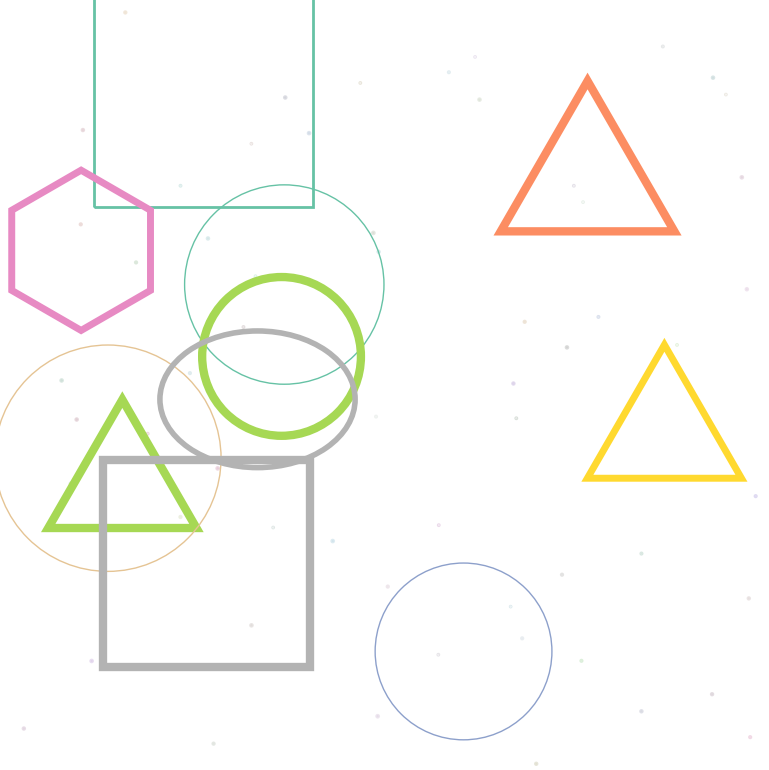[{"shape": "square", "thickness": 1, "radius": 0.71, "center": [0.265, 0.873]}, {"shape": "circle", "thickness": 0.5, "radius": 0.65, "center": [0.369, 0.63]}, {"shape": "triangle", "thickness": 3, "radius": 0.65, "center": [0.763, 0.765]}, {"shape": "circle", "thickness": 0.5, "radius": 0.57, "center": [0.602, 0.154]}, {"shape": "hexagon", "thickness": 2.5, "radius": 0.52, "center": [0.105, 0.675]}, {"shape": "triangle", "thickness": 3, "radius": 0.56, "center": [0.159, 0.37]}, {"shape": "circle", "thickness": 3, "radius": 0.52, "center": [0.366, 0.537]}, {"shape": "triangle", "thickness": 2.5, "radius": 0.58, "center": [0.863, 0.437]}, {"shape": "circle", "thickness": 0.5, "radius": 0.73, "center": [0.14, 0.405]}, {"shape": "oval", "thickness": 2, "radius": 0.63, "center": [0.334, 0.481]}, {"shape": "square", "thickness": 3, "radius": 0.67, "center": [0.268, 0.268]}]